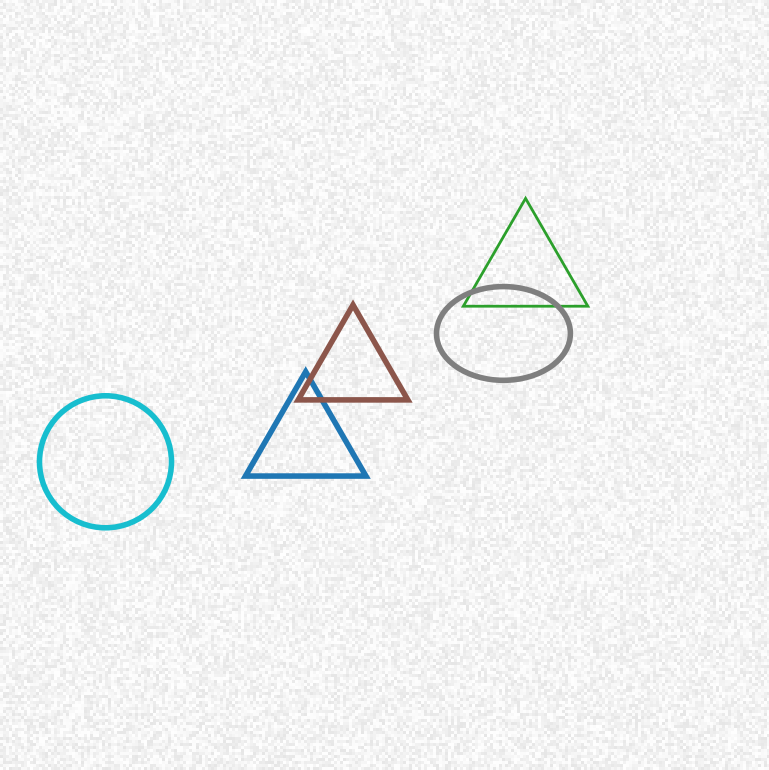[{"shape": "triangle", "thickness": 2, "radius": 0.45, "center": [0.397, 0.427]}, {"shape": "triangle", "thickness": 1, "radius": 0.47, "center": [0.683, 0.649]}, {"shape": "triangle", "thickness": 2, "radius": 0.41, "center": [0.458, 0.522]}, {"shape": "oval", "thickness": 2, "radius": 0.43, "center": [0.654, 0.567]}, {"shape": "circle", "thickness": 2, "radius": 0.43, "center": [0.137, 0.4]}]